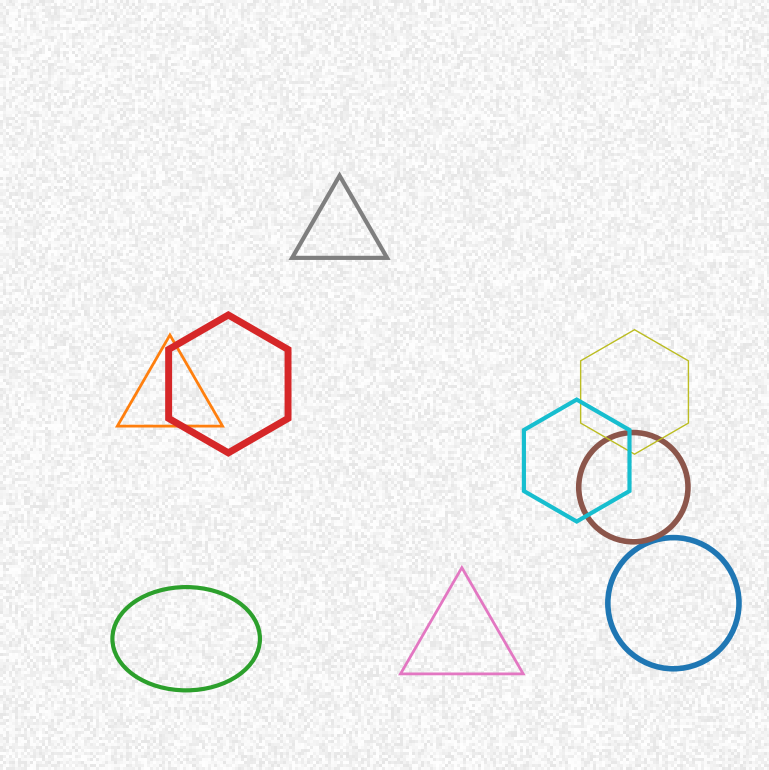[{"shape": "circle", "thickness": 2, "radius": 0.43, "center": [0.875, 0.217]}, {"shape": "triangle", "thickness": 1, "radius": 0.39, "center": [0.221, 0.486]}, {"shape": "oval", "thickness": 1.5, "radius": 0.48, "center": [0.242, 0.17]}, {"shape": "hexagon", "thickness": 2.5, "radius": 0.45, "center": [0.297, 0.501]}, {"shape": "circle", "thickness": 2, "radius": 0.35, "center": [0.823, 0.367]}, {"shape": "triangle", "thickness": 1, "radius": 0.46, "center": [0.6, 0.171]}, {"shape": "triangle", "thickness": 1.5, "radius": 0.36, "center": [0.441, 0.701]}, {"shape": "hexagon", "thickness": 0.5, "radius": 0.4, "center": [0.824, 0.491]}, {"shape": "hexagon", "thickness": 1.5, "radius": 0.4, "center": [0.749, 0.402]}]